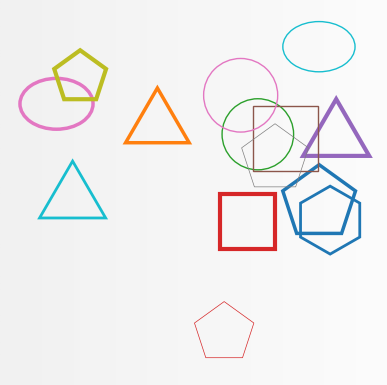[{"shape": "pentagon", "thickness": 2.5, "radius": 0.49, "center": [0.824, 0.474]}, {"shape": "hexagon", "thickness": 2, "radius": 0.44, "center": [0.852, 0.428]}, {"shape": "triangle", "thickness": 2.5, "radius": 0.47, "center": [0.406, 0.677]}, {"shape": "circle", "thickness": 1, "radius": 0.46, "center": [0.665, 0.651]}, {"shape": "square", "thickness": 3, "radius": 0.36, "center": [0.639, 0.425]}, {"shape": "pentagon", "thickness": 0.5, "radius": 0.4, "center": [0.578, 0.136]}, {"shape": "triangle", "thickness": 3, "radius": 0.49, "center": [0.868, 0.644]}, {"shape": "square", "thickness": 1, "radius": 0.42, "center": [0.738, 0.64]}, {"shape": "circle", "thickness": 1, "radius": 0.48, "center": [0.621, 0.753]}, {"shape": "oval", "thickness": 2.5, "radius": 0.47, "center": [0.146, 0.73]}, {"shape": "pentagon", "thickness": 0.5, "radius": 0.45, "center": [0.71, 0.588]}, {"shape": "pentagon", "thickness": 3, "radius": 0.35, "center": [0.207, 0.799]}, {"shape": "oval", "thickness": 1, "radius": 0.47, "center": [0.823, 0.879]}, {"shape": "triangle", "thickness": 2, "radius": 0.49, "center": [0.187, 0.483]}]